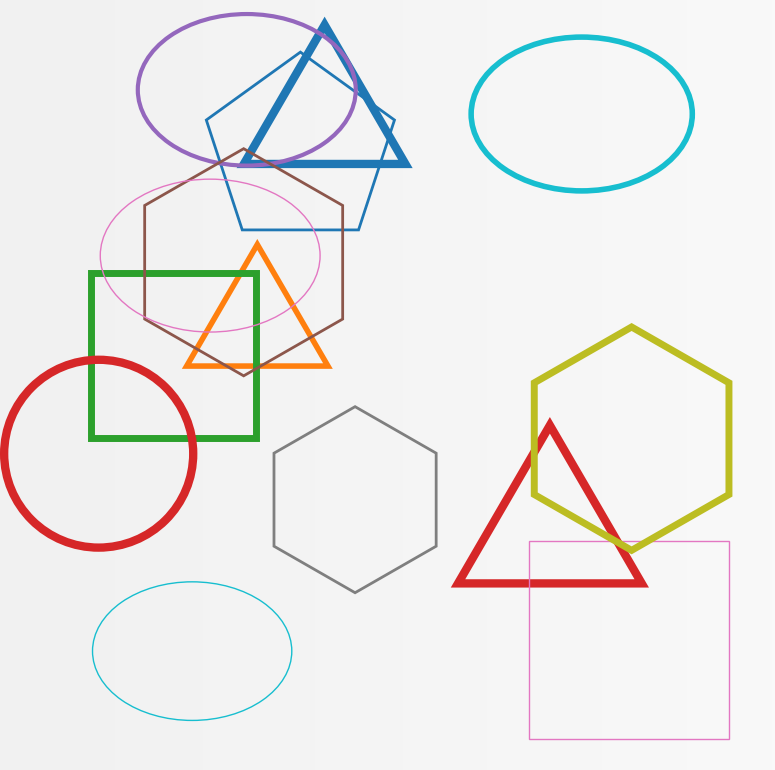[{"shape": "pentagon", "thickness": 1, "radius": 0.64, "center": [0.388, 0.805]}, {"shape": "triangle", "thickness": 3, "radius": 0.6, "center": [0.419, 0.847]}, {"shape": "triangle", "thickness": 2, "radius": 0.53, "center": [0.332, 0.577]}, {"shape": "square", "thickness": 2.5, "radius": 0.53, "center": [0.224, 0.538]}, {"shape": "circle", "thickness": 3, "radius": 0.61, "center": [0.127, 0.411]}, {"shape": "triangle", "thickness": 3, "radius": 0.68, "center": [0.71, 0.311]}, {"shape": "oval", "thickness": 1.5, "radius": 0.7, "center": [0.318, 0.883]}, {"shape": "hexagon", "thickness": 1, "radius": 0.74, "center": [0.314, 0.659]}, {"shape": "oval", "thickness": 0.5, "radius": 0.71, "center": [0.271, 0.668]}, {"shape": "square", "thickness": 0.5, "radius": 0.64, "center": [0.811, 0.168]}, {"shape": "hexagon", "thickness": 1, "radius": 0.6, "center": [0.458, 0.351]}, {"shape": "hexagon", "thickness": 2.5, "radius": 0.73, "center": [0.815, 0.43]}, {"shape": "oval", "thickness": 2, "radius": 0.71, "center": [0.751, 0.852]}, {"shape": "oval", "thickness": 0.5, "radius": 0.64, "center": [0.248, 0.154]}]